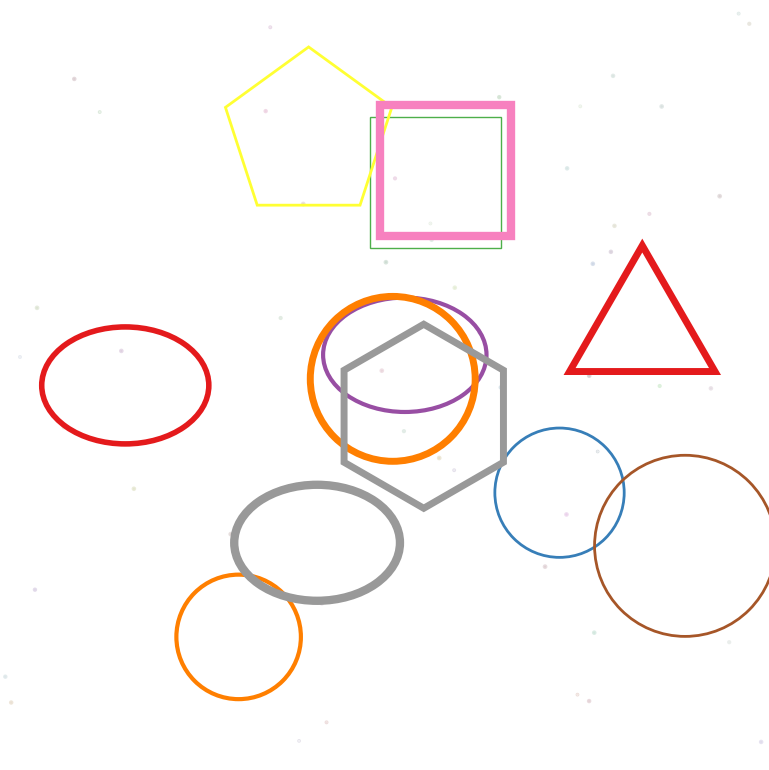[{"shape": "triangle", "thickness": 2.5, "radius": 0.55, "center": [0.834, 0.572]}, {"shape": "oval", "thickness": 2, "radius": 0.54, "center": [0.163, 0.499]}, {"shape": "circle", "thickness": 1, "radius": 0.42, "center": [0.727, 0.36]}, {"shape": "square", "thickness": 0.5, "radius": 0.43, "center": [0.566, 0.763]}, {"shape": "oval", "thickness": 1.5, "radius": 0.53, "center": [0.526, 0.539]}, {"shape": "circle", "thickness": 2.5, "radius": 0.54, "center": [0.51, 0.508]}, {"shape": "circle", "thickness": 1.5, "radius": 0.4, "center": [0.31, 0.173]}, {"shape": "pentagon", "thickness": 1, "radius": 0.57, "center": [0.401, 0.825]}, {"shape": "circle", "thickness": 1, "radius": 0.59, "center": [0.89, 0.291]}, {"shape": "square", "thickness": 3, "radius": 0.43, "center": [0.579, 0.778]}, {"shape": "hexagon", "thickness": 2.5, "radius": 0.6, "center": [0.55, 0.459]}, {"shape": "oval", "thickness": 3, "radius": 0.54, "center": [0.412, 0.295]}]